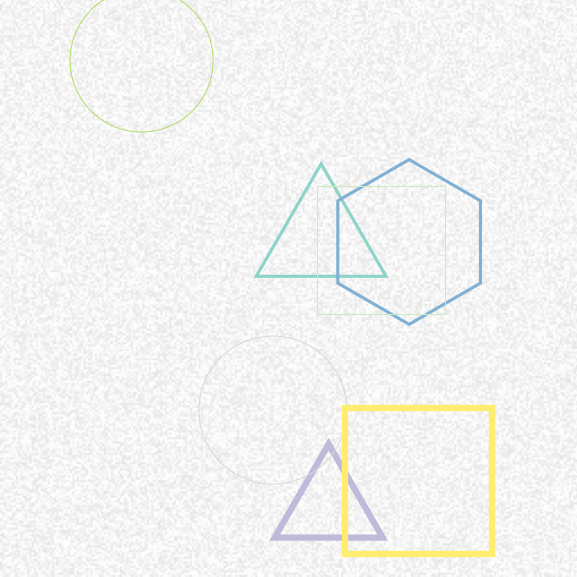[{"shape": "triangle", "thickness": 1.5, "radius": 0.65, "center": [0.556, 0.586]}, {"shape": "triangle", "thickness": 3, "radius": 0.54, "center": [0.569, 0.122]}, {"shape": "hexagon", "thickness": 1.5, "radius": 0.71, "center": [0.708, 0.58]}, {"shape": "circle", "thickness": 0.5, "radius": 0.62, "center": [0.245, 0.894]}, {"shape": "circle", "thickness": 0.5, "radius": 0.64, "center": [0.473, 0.289]}, {"shape": "square", "thickness": 0.5, "radius": 0.55, "center": [0.66, 0.566]}, {"shape": "square", "thickness": 3, "radius": 0.63, "center": [0.725, 0.166]}]